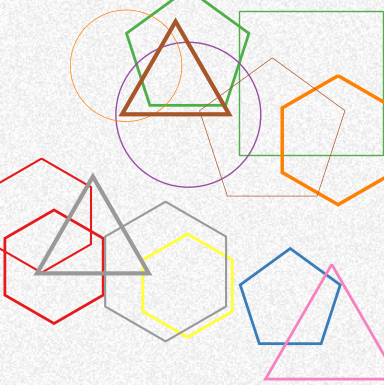[{"shape": "hexagon", "thickness": 1.5, "radius": 0.74, "center": [0.108, 0.44]}, {"shape": "hexagon", "thickness": 2, "radius": 0.74, "center": [0.14, 0.307]}, {"shape": "pentagon", "thickness": 2, "radius": 0.68, "center": [0.754, 0.218]}, {"shape": "pentagon", "thickness": 2, "radius": 0.84, "center": [0.488, 0.862]}, {"shape": "square", "thickness": 1, "radius": 0.94, "center": [0.808, 0.785]}, {"shape": "circle", "thickness": 1, "radius": 0.94, "center": [0.489, 0.702]}, {"shape": "circle", "thickness": 0.5, "radius": 0.72, "center": [0.327, 0.829]}, {"shape": "hexagon", "thickness": 2.5, "radius": 0.84, "center": [0.878, 0.636]}, {"shape": "hexagon", "thickness": 2, "radius": 0.67, "center": [0.487, 0.258]}, {"shape": "triangle", "thickness": 3, "radius": 0.8, "center": [0.456, 0.783]}, {"shape": "pentagon", "thickness": 0.5, "radius": 0.99, "center": [0.707, 0.651]}, {"shape": "triangle", "thickness": 2, "radius": 0.99, "center": [0.862, 0.115]}, {"shape": "triangle", "thickness": 3, "radius": 0.84, "center": [0.241, 0.374]}, {"shape": "hexagon", "thickness": 1.5, "radius": 0.91, "center": [0.43, 0.295]}]